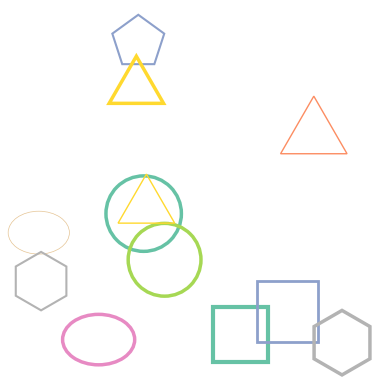[{"shape": "circle", "thickness": 2.5, "radius": 0.49, "center": [0.373, 0.445]}, {"shape": "square", "thickness": 3, "radius": 0.36, "center": [0.625, 0.131]}, {"shape": "triangle", "thickness": 1, "radius": 0.5, "center": [0.815, 0.651]}, {"shape": "square", "thickness": 2, "radius": 0.4, "center": [0.748, 0.191]}, {"shape": "pentagon", "thickness": 1.5, "radius": 0.35, "center": [0.359, 0.891]}, {"shape": "oval", "thickness": 2.5, "radius": 0.47, "center": [0.256, 0.118]}, {"shape": "circle", "thickness": 2.5, "radius": 0.47, "center": [0.427, 0.325]}, {"shape": "triangle", "thickness": 1, "radius": 0.42, "center": [0.38, 0.463]}, {"shape": "triangle", "thickness": 2.5, "radius": 0.41, "center": [0.354, 0.772]}, {"shape": "oval", "thickness": 0.5, "radius": 0.4, "center": [0.101, 0.396]}, {"shape": "hexagon", "thickness": 2.5, "radius": 0.42, "center": [0.888, 0.11]}, {"shape": "hexagon", "thickness": 1.5, "radius": 0.38, "center": [0.107, 0.27]}]